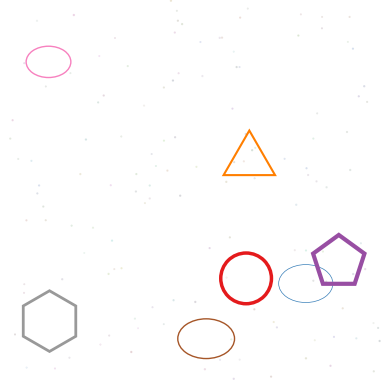[{"shape": "circle", "thickness": 2.5, "radius": 0.33, "center": [0.639, 0.277]}, {"shape": "oval", "thickness": 0.5, "radius": 0.35, "center": [0.794, 0.263]}, {"shape": "pentagon", "thickness": 3, "radius": 0.35, "center": [0.88, 0.32]}, {"shape": "triangle", "thickness": 1.5, "radius": 0.39, "center": [0.648, 0.584]}, {"shape": "oval", "thickness": 1, "radius": 0.37, "center": [0.535, 0.12]}, {"shape": "oval", "thickness": 1, "radius": 0.29, "center": [0.126, 0.839]}, {"shape": "hexagon", "thickness": 2, "radius": 0.39, "center": [0.129, 0.166]}]